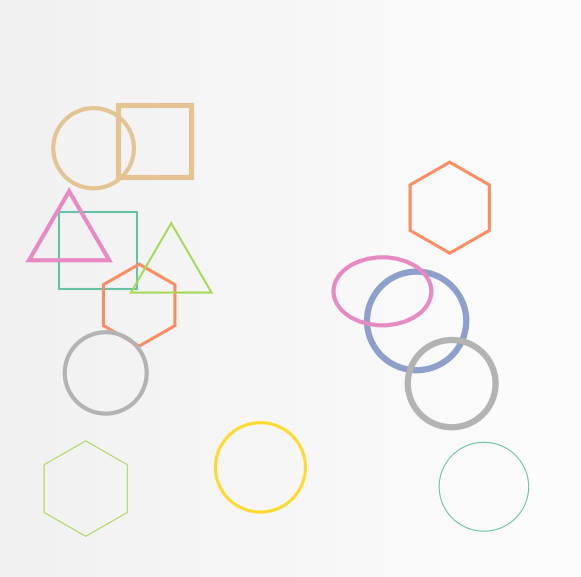[{"shape": "square", "thickness": 1, "radius": 0.34, "center": [0.169, 0.566]}, {"shape": "circle", "thickness": 0.5, "radius": 0.38, "center": [0.833, 0.156]}, {"shape": "hexagon", "thickness": 1.5, "radius": 0.35, "center": [0.239, 0.471]}, {"shape": "hexagon", "thickness": 1.5, "radius": 0.39, "center": [0.774, 0.64]}, {"shape": "circle", "thickness": 3, "radius": 0.43, "center": [0.717, 0.443]}, {"shape": "oval", "thickness": 2, "radius": 0.42, "center": [0.658, 0.495]}, {"shape": "triangle", "thickness": 2, "radius": 0.4, "center": [0.119, 0.588]}, {"shape": "hexagon", "thickness": 0.5, "radius": 0.41, "center": [0.147, 0.153]}, {"shape": "triangle", "thickness": 1, "radius": 0.4, "center": [0.295, 0.533]}, {"shape": "circle", "thickness": 1.5, "radius": 0.39, "center": [0.448, 0.19]}, {"shape": "square", "thickness": 2.5, "radius": 0.31, "center": [0.266, 0.756]}, {"shape": "circle", "thickness": 2, "radius": 0.35, "center": [0.161, 0.742]}, {"shape": "circle", "thickness": 3, "radius": 0.38, "center": [0.777, 0.335]}, {"shape": "circle", "thickness": 2, "radius": 0.35, "center": [0.182, 0.353]}]